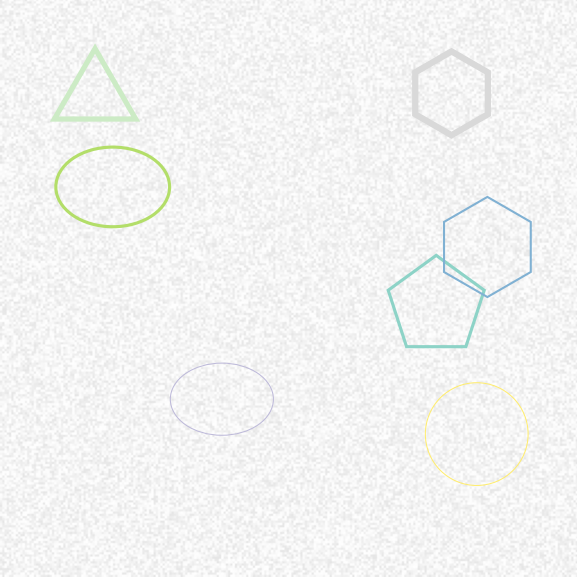[{"shape": "pentagon", "thickness": 1.5, "radius": 0.44, "center": [0.755, 0.47]}, {"shape": "oval", "thickness": 0.5, "radius": 0.45, "center": [0.384, 0.308]}, {"shape": "hexagon", "thickness": 1, "radius": 0.43, "center": [0.844, 0.571]}, {"shape": "oval", "thickness": 1.5, "radius": 0.49, "center": [0.195, 0.675]}, {"shape": "hexagon", "thickness": 3, "radius": 0.36, "center": [0.782, 0.838]}, {"shape": "triangle", "thickness": 2.5, "radius": 0.41, "center": [0.165, 0.834]}, {"shape": "circle", "thickness": 0.5, "radius": 0.44, "center": [0.826, 0.247]}]